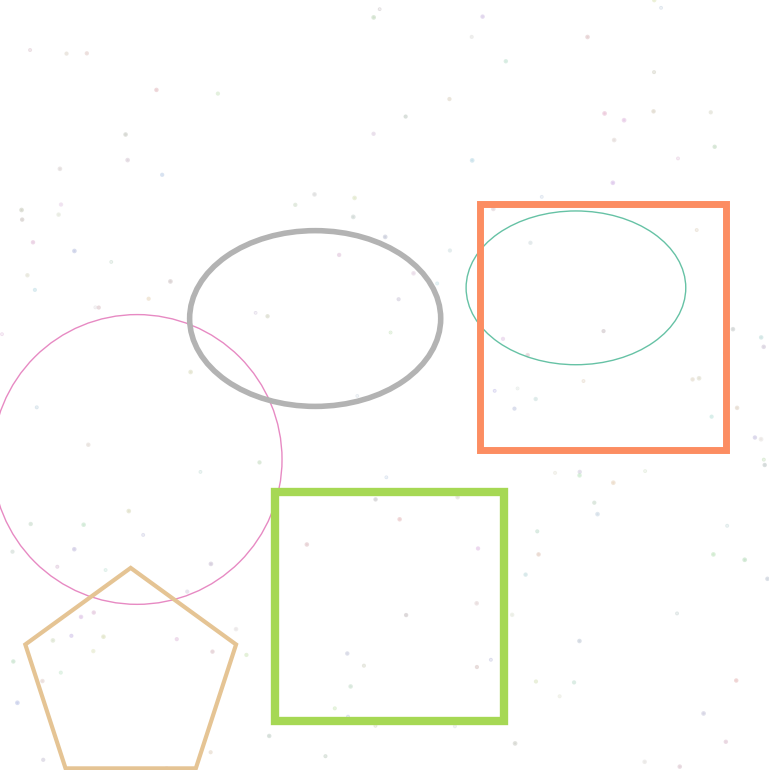[{"shape": "oval", "thickness": 0.5, "radius": 0.71, "center": [0.748, 0.626]}, {"shape": "square", "thickness": 2.5, "radius": 0.8, "center": [0.784, 0.575]}, {"shape": "circle", "thickness": 0.5, "radius": 0.94, "center": [0.178, 0.403]}, {"shape": "square", "thickness": 3, "radius": 0.75, "center": [0.506, 0.212]}, {"shape": "pentagon", "thickness": 1.5, "radius": 0.72, "center": [0.17, 0.119]}, {"shape": "oval", "thickness": 2, "radius": 0.82, "center": [0.409, 0.586]}]